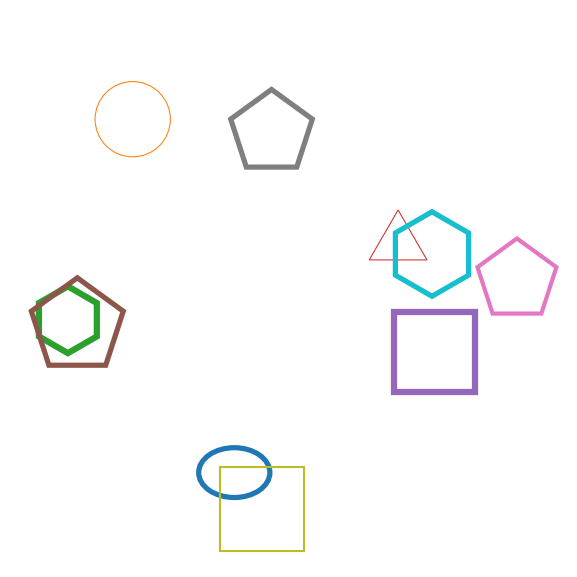[{"shape": "oval", "thickness": 2.5, "radius": 0.31, "center": [0.406, 0.181]}, {"shape": "circle", "thickness": 0.5, "radius": 0.33, "center": [0.23, 0.793]}, {"shape": "hexagon", "thickness": 3, "radius": 0.29, "center": [0.118, 0.445]}, {"shape": "triangle", "thickness": 0.5, "radius": 0.29, "center": [0.689, 0.578]}, {"shape": "square", "thickness": 3, "radius": 0.35, "center": [0.753, 0.39]}, {"shape": "pentagon", "thickness": 2.5, "radius": 0.42, "center": [0.134, 0.434]}, {"shape": "pentagon", "thickness": 2, "radius": 0.36, "center": [0.895, 0.514]}, {"shape": "pentagon", "thickness": 2.5, "radius": 0.37, "center": [0.47, 0.77]}, {"shape": "square", "thickness": 1, "radius": 0.36, "center": [0.453, 0.117]}, {"shape": "hexagon", "thickness": 2.5, "radius": 0.37, "center": [0.748, 0.559]}]